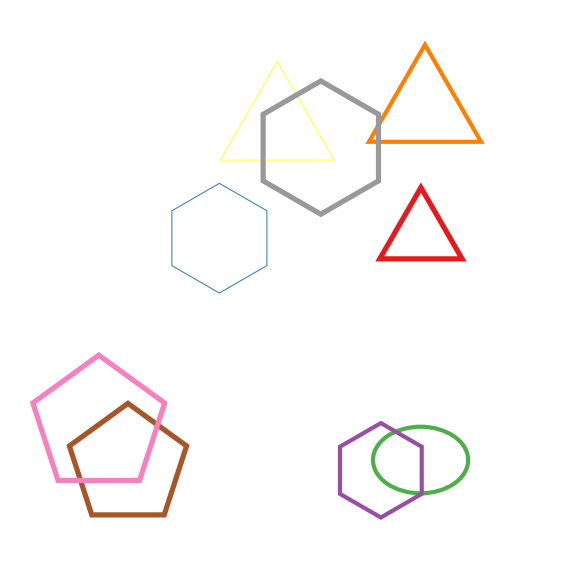[{"shape": "triangle", "thickness": 2.5, "radius": 0.41, "center": [0.729, 0.592]}, {"shape": "hexagon", "thickness": 0.5, "radius": 0.47, "center": [0.38, 0.587]}, {"shape": "oval", "thickness": 2, "radius": 0.41, "center": [0.728, 0.203]}, {"shape": "hexagon", "thickness": 2, "radius": 0.41, "center": [0.659, 0.185]}, {"shape": "triangle", "thickness": 2, "radius": 0.56, "center": [0.736, 0.81]}, {"shape": "triangle", "thickness": 0.5, "radius": 0.57, "center": [0.48, 0.779]}, {"shape": "pentagon", "thickness": 2.5, "radius": 0.53, "center": [0.222, 0.194]}, {"shape": "pentagon", "thickness": 2.5, "radius": 0.6, "center": [0.171, 0.264]}, {"shape": "hexagon", "thickness": 2.5, "radius": 0.58, "center": [0.556, 0.744]}]